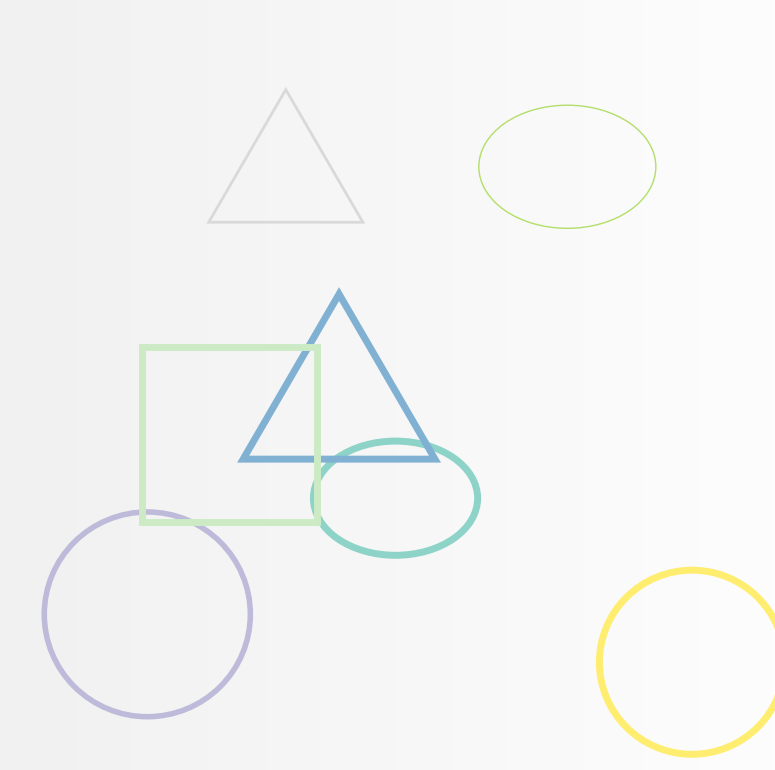[{"shape": "oval", "thickness": 2.5, "radius": 0.53, "center": [0.51, 0.353]}, {"shape": "circle", "thickness": 2, "radius": 0.66, "center": [0.19, 0.202]}, {"shape": "triangle", "thickness": 2.5, "radius": 0.71, "center": [0.438, 0.475]}, {"shape": "oval", "thickness": 0.5, "radius": 0.57, "center": [0.732, 0.783]}, {"shape": "triangle", "thickness": 1, "radius": 0.57, "center": [0.369, 0.769]}, {"shape": "square", "thickness": 2.5, "radius": 0.57, "center": [0.296, 0.436]}, {"shape": "circle", "thickness": 2.5, "radius": 0.6, "center": [0.893, 0.14]}]